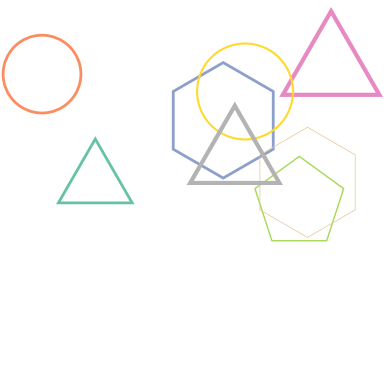[{"shape": "triangle", "thickness": 2, "radius": 0.55, "center": [0.247, 0.528]}, {"shape": "circle", "thickness": 2, "radius": 0.51, "center": [0.109, 0.808]}, {"shape": "hexagon", "thickness": 2, "radius": 0.75, "center": [0.58, 0.687]}, {"shape": "triangle", "thickness": 3, "radius": 0.72, "center": [0.86, 0.826]}, {"shape": "pentagon", "thickness": 1, "radius": 0.61, "center": [0.777, 0.473]}, {"shape": "circle", "thickness": 1.5, "radius": 0.62, "center": [0.636, 0.762]}, {"shape": "hexagon", "thickness": 0.5, "radius": 0.71, "center": [0.799, 0.526]}, {"shape": "triangle", "thickness": 3, "radius": 0.67, "center": [0.61, 0.592]}]